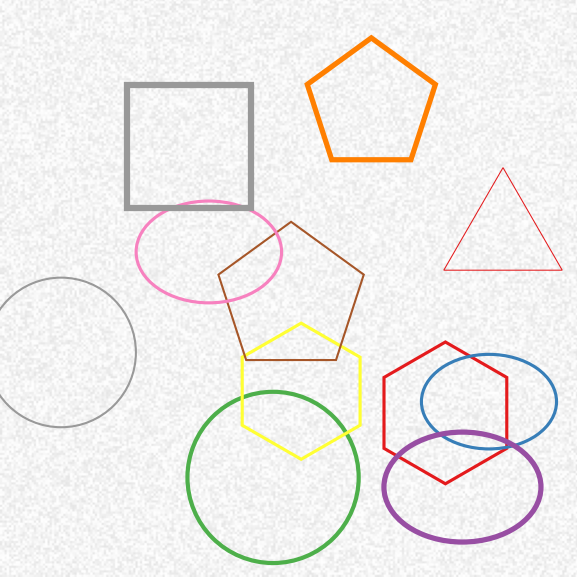[{"shape": "triangle", "thickness": 0.5, "radius": 0.59, "center": [0.871, 0.59]}, {"shape": "hexagon", "thickness": 1.5, "radius": 0.61, "center": [0.771, 0.284]}, {"shape": "oval", "thickness": 1.5, "radius": 0.58, "center": [0.847, 0.304]}, {"shape": "circle", "thickness": 2, "radius": 0.74, "center": [0.473, 0.172]}, {"shape": "oval", "thickness": 2.5, "radius": 0.68, "center": [0.801, 0.156]}, {"shape": "pentagon", "thickness": 2.5, "radius": 0.58, "center": [0.643, 0.817]}, {"shape": "hexagon", "thickness": 1.5, "radius": 0.59, "center": [0.521, 0.322]}, {"shape": "pentagon", "thickness": 1, "radius": 0.66, "center": [0.504, 0.483]}, {"shape": "oval", "thickness": 1.5, "radius": 0.63, "center": [0.362, 0.563]}, {"shape": "square", "thickness": 3, "radius": 0.53, "center": [0.327, 0.745]}, {"shape": "circle", "thickness": 1, "radius": 0.65, "center": [0.106, 0.389]}]